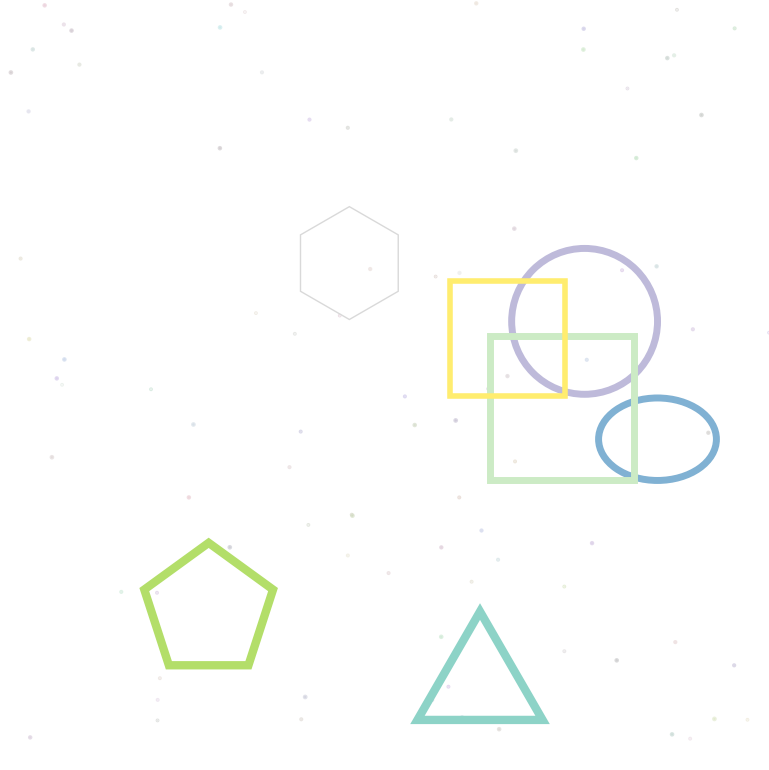[{"shape": "triangle", "thickness": 3, "radius": 0.47, "center": [0.623, 0.112]}, {"shape": "circle", "thickness": 2.5, "radius": 0.47, "center": [0.759, 0.583]}, {"shape": "oval", "thickness": 2.5, "radius": 0.38, "center": [0.854, 0.43]}, {"shape": "pentagon", "thickness": 3, "radius": 0.44, "center": [0.271, 0.207]}, {"shape": "hexagon", "thickness": 0.5, "radius": 0.37, "center": [0.454, 0.658]}, {"shape": "square", "thickness": 2.5, "radius": 0.47, "center": [0.73, 0.47]}, {"shape": "square", "thickness": 2, "radius": 0.37, "center": [0.659, 0.56]}]